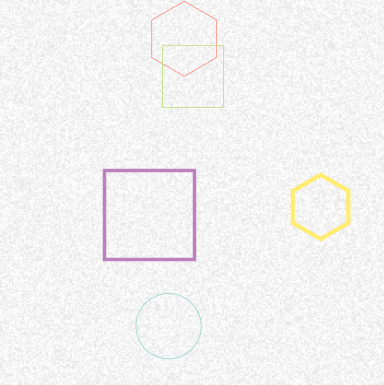[{"shape": "circle", "thickness": 0.5, "radius": 0.42, "center": [0.438, 0.153]}, {"shape": "hexagon", "thickness": 0.5, "radius": 0.49, "center": [0.478, 0.899]}, {"shape": "square", "thickness": 0.5, "radius": 0.4, "center": [0.5, 0.804]}, {"shape": "square", "thickness": 2.5, "radius": 0.58, "center": [0.387, 0.442]}, {"shape": "hexagon", "thickness": 3, "radius": 0.42, "center": [0.833, 0.463]}]